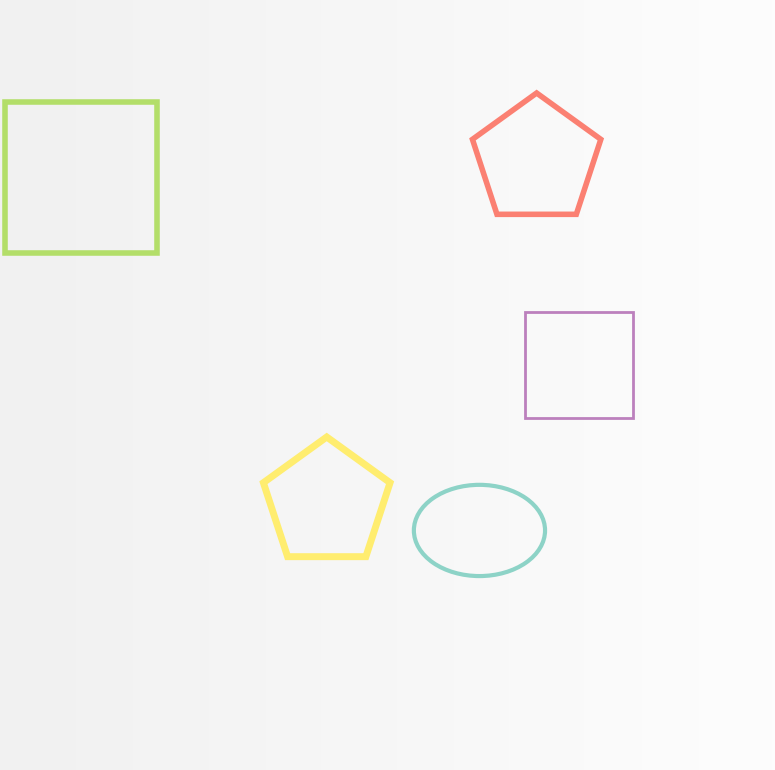[{"shape": "oval", "thickness": 1.5, "radius": 0.42, "center": [0.619, 0.311]}, {"shape": "pentagon", "thickness": 2, "radius": 0.44, "center": [0.692, 0.792]}, {"shape": "square", "thickness": 2, "radius": 0.49, "center": [0.105, 0.77]}, {"shape": "square", "thickness": 1, "radius": 0.35, "center": [0.747, 0.526]}, {"shape": "pentagon", "thickness": 2.5, "radius": 0.43, "center": [0.422, 0.347]}]